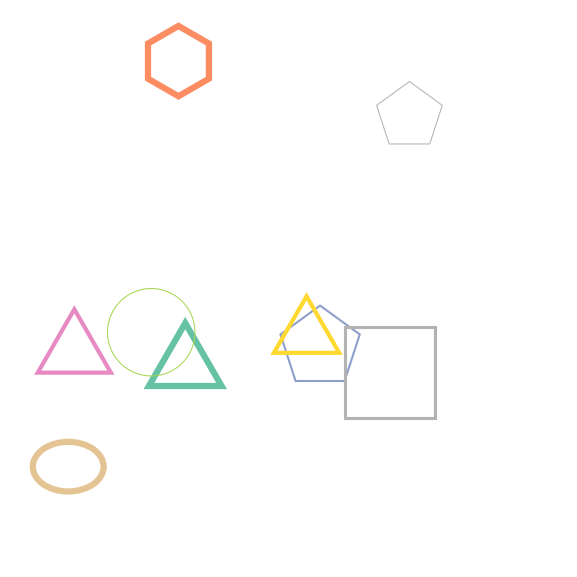[{"shape": "triangle", "thickness": 3, "radius": 0.36, "center": [0.321, 0.367]}, {"shape": "hexagon", "thickness": 3, "radius": 0.3, "center": [0.309, 0.893]}, {"shape": "pentagon", "thickness": 1, "radius": 0.36, "center": [0.554, 0.398]}, {"shape": "triangle", "thickness": 2, "radius": 0.37, "center": [0.129, 0.39]}, {"shape": "circle", "thickness": 0.5, "radius": 0.38, "center": [0.262, 0.424]}, {"shape": "triangle", "thickness": 2, "radius": 0.33, "center": [0.531, 0.421]}, {"shape": "oval", "thickness": 3, "radius": 0.31, "center": [0.118, 0.191]}, {"shape": "square", "thickness": 1.5, "radius": 0.39, "center": [0.675, 0.354]}, {"shape": "pentagon", "thickness": 0.5, "radius": 0.3, "center": [0.709, 0.798]}]